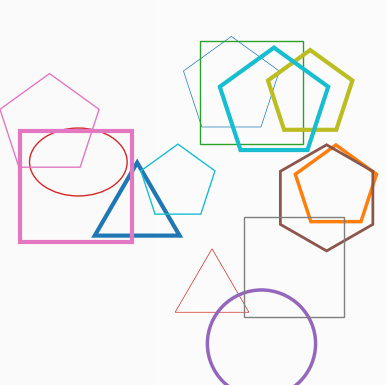[{"shape": "pentagon", "thickness": 0.5, "radius": 0.65, "center": [0.597, 0.775]}, {"shape": "triangle", "thickness": 3, "radius": 0.63, "center": [0.354, 0.451]}, {"shape": "pentagon", "thickness": 2.5, "radius": 0.55, "center": [0.867, 0.513]}, {"shape": "square", "thickness": 1, "radius": 0.67, "center": [0.649, 0.76]}, {"shape": "oval", "thickness": 1, "radius": 0.63, "center": [0.202, 0.579]}, {"shape": "triangle", "thickness": 0.5, "radius": 0.55, "center": [0.547, 0.244]}, {"shape": "circle", "thickness": 2.5, "radius": 0.7, "center": [0.675, 0.107]}, {"shape": "hexagon", "thickness": 2, "radius": 0.69, "center": [0.843, 0.486]}, {"shape": "square", "thickness": 3, "radius": 0.72, "center": [0.197, 0.515]}, {"shape": "pentagon", "thickness": 1, "radius": 0.67, "center": [0.128, 0.674]}, {"shape": "square", "thickness": 1, "radius": 0.64, "center": [0.759, 0.306]}, {"shape": "pentagon", "thickness": 3, "radius": 0.57, "center": [0.801, 0.756]}, {"shape": "pentagon", "thickness": 1, "radius": 0.5, "center": [0.459, 0.525]}, {"shape": "pentagon", "thickness": 3, "radius": 0.74, "center": [0.707, 0.729]}]